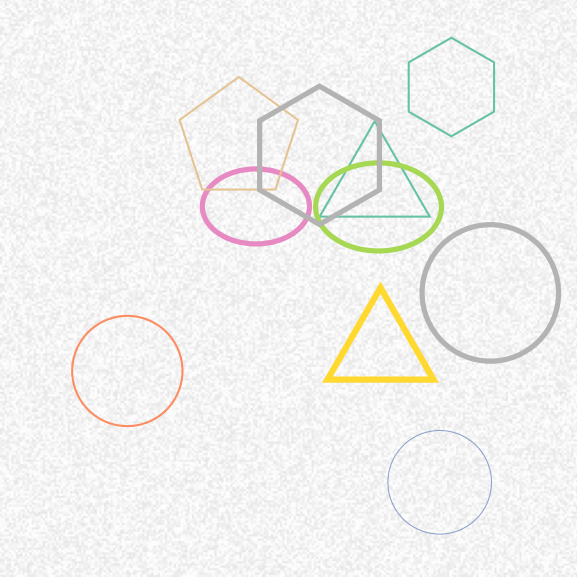[{"shape": "triangle", "thickness": 1, "radius": 0.55, "center": [0.649, 0.679]}, {"shape": "hexagon", "thickness": 1, "radius": 0.43, "center": [0.782, 0.848]}, {"shape": "circle", "thickness": 1, "radius": 0.48, "center": [0.22, 0.357]}, {"shape": "circle", "thickness": 0.5, "radius": 0.45, "center": [0.761, 0.164]}, {"shape": "oval", "thickness": 2.5, "radius": 0.46, "center": [0.443, 0.642]}, {"shape": "oval", "thickness": 2.5, "radius": 0.54, "center": [0.655, 0.641]}, {"shape": "triangle", "thickness": 3, "radius": 0.53, "center": [0.659, 0.395]}, {"shape": "pentagon", "thickness": 1, "radius": 0.54, "center": [0.414, 0.758]}, {"shape": "hexagon", "thickness": 2.5, "radius": 0.6, "center": [0.553, 0.73]}, {"shape": "circle", "thickness": 2.5, "radius": 0.59, "center": [0.849, 0.492]}]